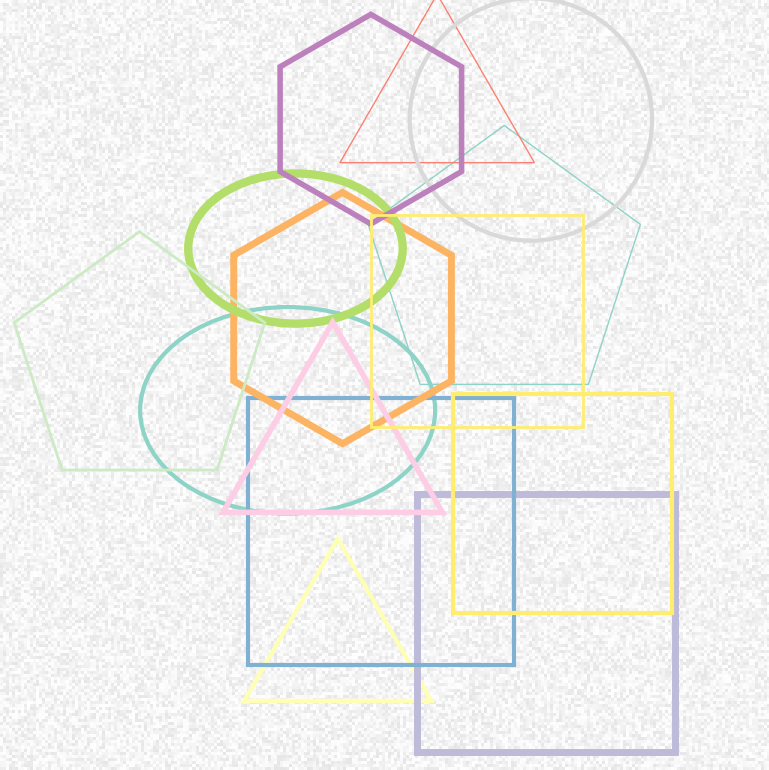[{"shape": "pentagon", "thickness": 0.5, "radius": 0.93, "center": [0.655, 0.651]}, {"shape": "oval", "thickness": 1.5, "radius": 0.96, "center": [0.374, 0.467]}, {"shape": "triangle", "thickness": 1.5, "radius": 0.7, "center": [0.439, 0.16]}, {"shape": "square", "thickness": 2.5, "radius": 0.84, "center": [0.709, 0.191]}, {"shape": "triangle", "thickness": 0.5, "radius": 0.73, "center": [0.568, 0.862]}, {"shape": "square", "thickness": 1.5, "radius": 0.87, "center": [0.495, 0.31]}, {"shape": "hexagon", "thickness": 2.5, "radius": 0.82, "center": [0.445, 0.587]}, {"shape": "oval", "thickness": 3, "radius": 0.7, "center": [0.384, 0.677]}, {"shape": "triangle", "thickness": 2, "radius": 0.82, "center": [0.432, 0.417]}, {"shape": "circle", "thickness": 1.5, "radius": 0.79, "center": [0.689, 0.845]}, {"shape": "hexagon", "thickness": 2, "radius": 0.68, "center": [0.482, 0.845]}, {"shape": "pentagon", "thickness": 1, "radius": 0.86, "center": [0.181, 0.528]}, {"shape": "square", "thickness": 1, "radius": 0.69, "center": [0.62, 0.583]}, {"shape": "square", "thickness": 1.5, "radius": 0.71, "center": [0.731, 0.346]}]